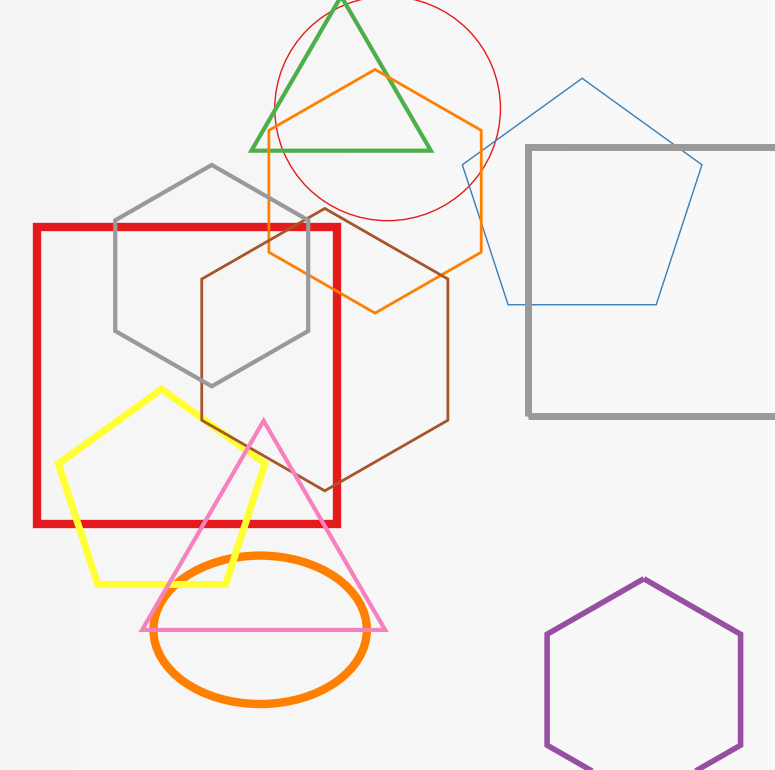[{"shape": "square", "thickness": 3, "radius": 0.97, "center": [0.241, 0.512]}, {"shape": "circle", "thickness": 0.5, "radius": 0.73, "center": [0.5, 0.859]}, {"shape": "pentagon", "thickness": 0.5, "radius": 0.81, "center": [0.751, 0.736]}, {"shape": "triangle", "thickness": 1.5, "radius": 0.67, "center": [0.44, 0.871]}, {"shape": "hexagon", "thickness": 2, "radius": 0.72, "center": [0.831, 0.104]}, {"shape": "hexagon", "thickness": 1, "radius": 0.79, "center": [0.484, 0.752]}, {"shape": "oval", "thickness": 3, "radius": 0.69, "center": [0.336, 0.182]}, {"shape": "pentagon", "thickness": 2.5, "radius": 0.7, "center": [0.209, 0.354]}, {"shape": "hexagon", "thickness": 1, "radius": 0.92, "center": [0.419, 0.546]}, {"shape": "triangle", "thickness": 1.5, "radius": 0.91, "center": [0.34, 0.272]}, {"shape": "square", "thickness": 2.5, "radius": 0.87, "center": [0.856, 0.634]}, {"shape": "hexagon", "thickness": 1.5, "radius": 0.72, "center": [0.273, 0.642]}]